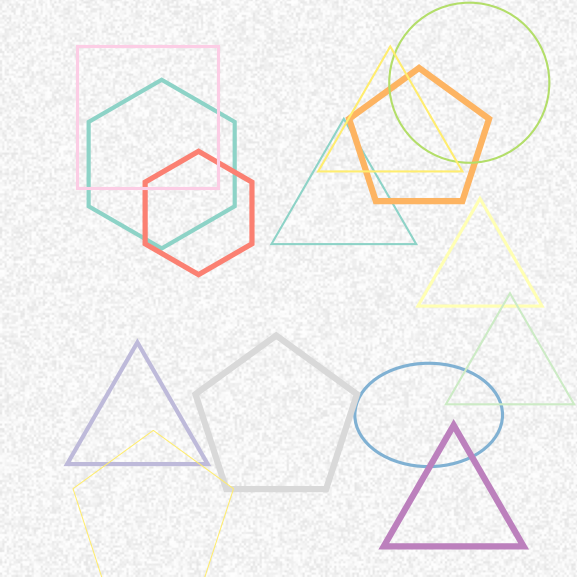[{"shape": "triangle", "thickness": 1, "radius": 0.72, "center": [0.595, 0.649]}, {"shape": "hexagon", "thickness": 2, "radius": 0.73, "center": [0.28, 0.715]}, {"shape": "triangle", "thickness": 1.5, "radius": 0.62, "center": [0.831, 0.531]}, {"shape": "triangle", "thickness": 2, "radius": 0.7, "center": [0.238, 0.266]}, {"shape": "hexagon", "thickness": 2.5, "radius": 0.53, "center": [0.344, 0.63]}, {"shape": "oval", "thickness": 1.5, "radius": 0.64, "center": [0.742, 0.281]}, {"shape": "pentagon", "thickness": 3, "radius": 0.64, "center": [0.726, 0.754]}, {"shape": "circle", "thickness": 1, "radius": 0.69, "center": [0.813, 0.856]}, {"shape": "square", "thickness": 1.5, "radius": 0.61, "center": [0.256, 0.796]}, {"shape": "pentagon", "thickness": 3, "radius": 0.74, "center": [0.478, 0.271]}, {"shape": "triangle", "thickness": 3, "radius": 0.7, "center": [0.786, 0.123]}, {"shape": "triangle", "thickness": 1, "radius": 0.64, "center": [0.883, 0.363]}, {"shape": "pentagon", "thickness": 0.5, "radius": 0.73, "center": [0.265, 0.108]}, {"shape": "triangle", "thickness": 1, "radius": 0.72, "center": [0.676, 0.774]}]